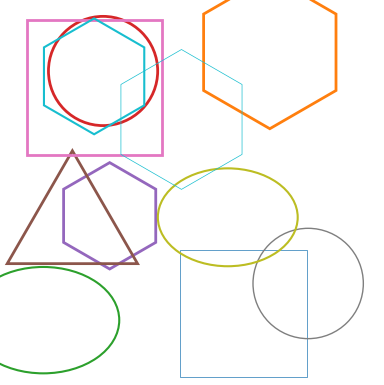[{"shape": "square", "thickness": 0.5, "radius": 0.83, "center": [0.633, 0.186]}, {"shape": "hexagon", "thickness": 2, "radius": 0.99, "center": [0.701, 0.864]}, {"shape": "oval", "thickness": 1.5, "radius": 0.99, "center": [0.112, 0.168]}, {"shape": "circle", "thickness": 2, "radius": 0.71, "center": [0.268, 0.816]}, {"shape": "hexagon", "thickness": 2, "radius": 0.69, "center": [0.285, 0.439]}, {"shape": "triangle", "thickness": 2, "radius": 0.98, "center": [0.188, 0.413]}, {"shape": "square", "thickness": 2, "radius": 0.88, "center": [0.246, 0.773]}, {"shape": "circle", "thickness": 1, "radius": 0.72, "center": [0.8, 0.264]}, {"shape": "oval", "thickness": 1.5, "radius": 0.91, "center": [0.592, 0.436]}, {"shape": "hexagon", "thickness": 0.5, "radius": 0.91, "center": [0.471, 0.69]}, {"shape": "hexagon", "thickness": 1.5, "radius": 0.75, "center": [0.244, 0.802]}]